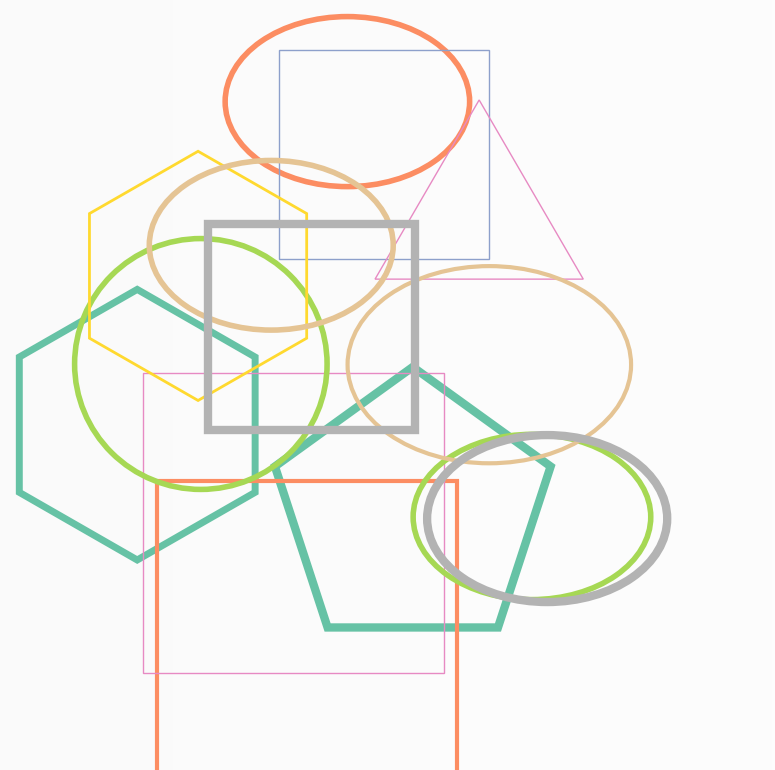[{"shape": "hexagon", "thickness": 2.5, "radius": 0.88, "center": [0.177, 0.448]}, {"shape": "pentagon", "thickness": 3, "radius": 0.94, "center": [0.533, 0.336]}, {"shape": "square", "thickness": 1.5, "radius": 0.97, "center": [0.396, 0.181]}, {"shape": "oval", "thickness": 2, "radius": 0.79, "center": [0.448, 0.868]}, {"shape": "square", "thickness": 0.5, "radius": 0.68, "center": [0.495, 0.799]}, {"shape": "square", "thickness": 0.5, "radius": 0.97, "center": [0.378, 0.321]}, {"shape": "triangle", "thickness": 0.5, "radius": 0.78, "center": [0.618, 0.715]}, {"shape": "circle", "thickness": 2, "radius": 0.81, "center": [0.259, 0.527]}, {"shape": "oval", "thickness": 2, "radius": 0.77, "center": [0.686, 0.329]}, {"shape": "hexagon", "thickness": 1, "radius": 0.81, "center": [0.256, 0.642]}, {"shape": "oval", "thickness": 1.5, "radius": 0.91, "center": [0.631, 0.526]}, {"shape": "oval", "thickness": 2, "radius": 0.79, "center": [0.35, 0.681]}, {"shape": "square", "thickness": 3, "radius": 0.67, "center": [0.402, 0.575]}, {"shape": "oval", "thickness": 3, "radius": 0.77, "center": [0.706, 0.327]}]